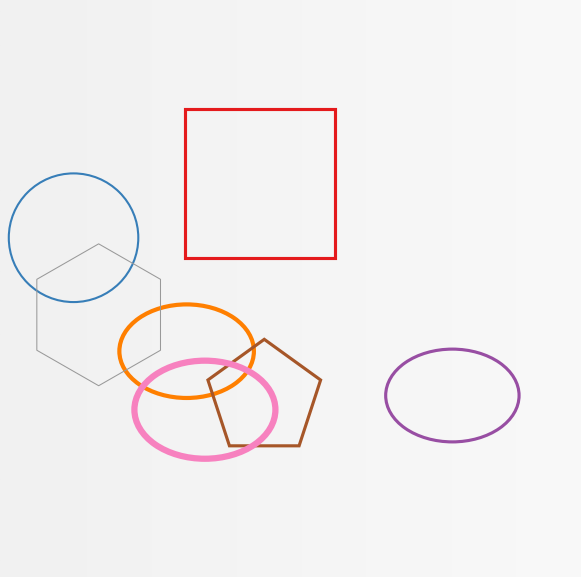[{"shape": "square", "thickness": 1.5, "radius": 0.65, "center": [0.447, 0.681]}, {"shape": "circle", "thickness": 1, "radius": 0.56, "center": [0.127, 0.587]}, {"shape": "oval", "thickness": 1.5, "radius": 0.57, "center": [0.778, 0.314]}, {"shape": "oval", "thickness": 2, "radius": 0.58, "center": [0.321, 0.391]}, {"shape": "pentagon", "thickness": 1.5, "radius": 0.51, "center": [0.455, 0.31]}, {"shape": "oval", "thickness": 3, "radius": 0.61, "center": [0.353, 0.29]}, {"shape": "hexagon", "thickness": 0.5, "radius": 0.61, "center": [0.17, 0.454]}]